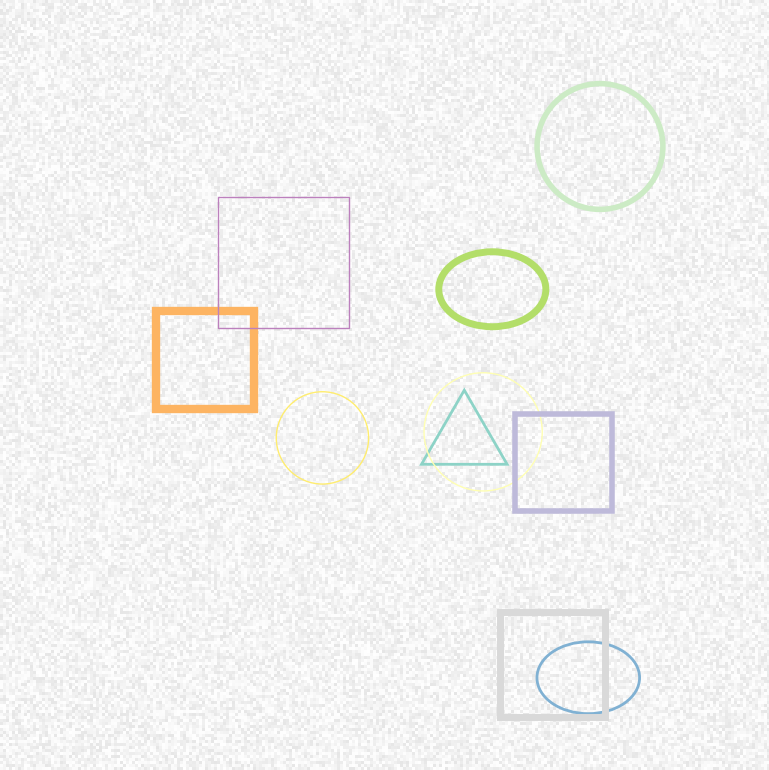[{"shape": "triangle", "thickness": 1, "radius": 0.32, "center": [0.603, 0.429]}, {"shape": "circle", "thickness": 0.5, "radius": 0.38, "center": [0.627, 0.439]}, {"shape": "square", "thickness": 2, "radius": 0.32, "center": [0.732, 0.4]}, {"shape": "oval", "thickness": 1, "radius": 0.33, "center": [0.764, 0.12]}, {"shape": "square", "thickness": 3, "radius": 0.32, "center": [0.266, 0.532]}, {"shape": "oval", "thickness": 2.5, "radius": 0.35, "center": [0.639, 0.624]}, {"shape": "square", "thickness": 2.5, "radius": 0.34, "center": [0.717, 0.137]}, {"shape": "square", "thickness": 0.5, "radius": 0.42, "center": [0.368, 0.659]}, {"shape": "circle", "thickness": 2, "radius": 0.41, "center": [0.779, 0.81]}, {"shape": "circle", "thickness": 0.5, "radius": 0.3, "center": [0.419, 0.431]}]